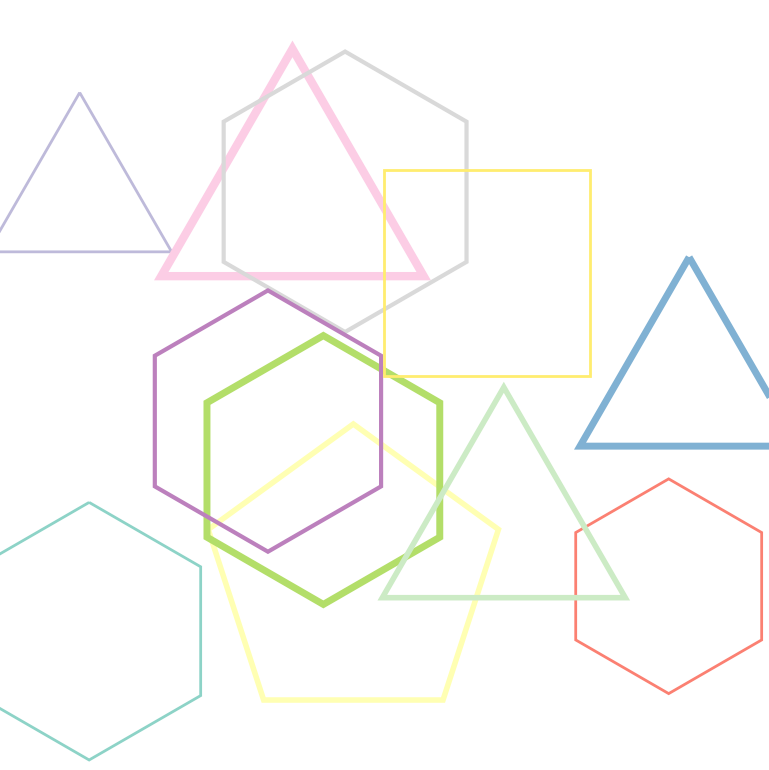[{"shape": "hexagon", "thickness": 1, "radius": 0.84, "center": [0.116, 0.18]}, {"shape": "pentagon", "thickness": 2, "radius": 0.99, "center": [0.459, 0.251]}, {"shape": "triangle", "thickness": 1, "radius": 0.69, "center": [0.103, 0.742]}, {"shape": "hexagon", "thickness": 1, "radius": 0.7, "center": [0.868, 0.239]}, {"shape": "triangle", "thickness": 2.5, "radius": 0.82, "center": [0.895, 0.502]}, {"shape": "hexagon", "thickness": 2.5, "radius": 0.87, "center": [0.42, 0.39]}, {"shape": "triangle", "thickness": 3, "radius": 0.98, "center": [0.38, 0.74]}, {"shape": "hexagon", "thickness": 1.5, "radius": 0.91, "center": [0.448, 0.751]}, {"shape": "hexagon", "thickness": 1.5, "radius": 0.85, "center": [0.348, 0.453]}, {"shape": "triangle", "thickness": 2, "radius": 0.91, "center": [0.654, 0.315]}, {"shape": "square", "thickness": 1, "radius": 0.67, "center": [0.632, 0.645]}]